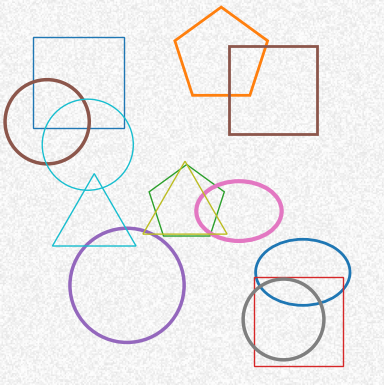[{"shape": "oval", "thickness": 2, "radius": 0.61, "center": [0.787, 0.293]}, {"shape": "square", "thickness": 1, "radius": 0.59, "center": [0.204, 0.786]}, {"shape": "pentagon", "thickness": 2, "radius": 0.63, "center": [0.575, 0.855]}, {"shape": "pentagon", "thickness": 1, "radius": 0.51, "center": [0.485, 0.47]}, {"shape": "square", "thickness": 1, "radius": 0.58, "center": [0.775, 0.165]}, {"shape": "circle", "thickness": 2.5, "radius": 0.74, "center": [0.33, 0.259]}, {"shape": "square", "thickness": 2, "radius": 0.57, "center": [0.71, 0.766]}, {"shape": "circle", "thickness": 2.5, "radius": 0.55, "center": [0.122, 0.684]}, {"shape": "oval", "thickness": 3, "radius": 0.55, "center": [0.621, 0.452]}, {"shape": "circle", "thickness": 2.5, "radius": 0.52, "center": [0.736, 0.17]}, {"shape": "triangle", "thickness": 1, "radius": 0.63, "center": [0.481, 0.455]}, {"shape": "triangle", "thickness": 1, "radius": 0.63, "center": [0.245, 0.424]}, {"shape": "circle", "thickness": 1, "radius": 0.59, "center": [0.228, 0.624]}]